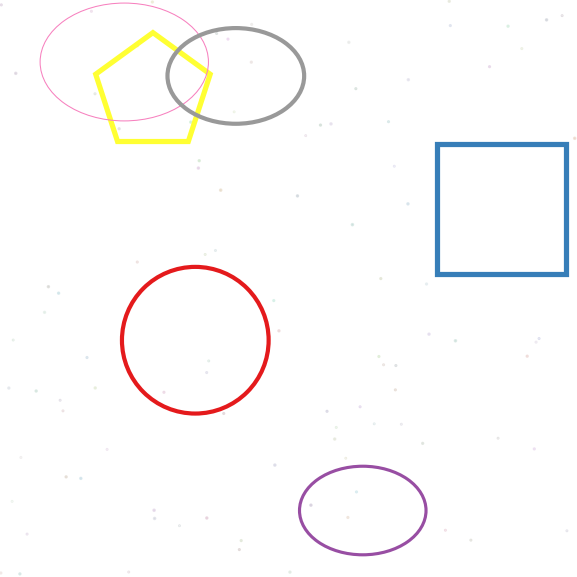[{"shape": "circle", "thickness": 2, "radius": 0.63, "center": [0.338, 0.41]}, {"shape": "square", "thickness": 2.5, "radius": 0.56, "center": [0.869, 0.638]}, {"shape": "oval", "thickness": 1.5, "radius": 0.55, "center": [0.628, 0.115]}, {"shape": "pentagon", "thickness": 2.5, "radius": 0.52, "center": [0.265, 0.838]}, {"shape": "oval", "thickness": 0.5, "radius": 0.73, "center": [0.215, 0.892]}, {"shape": "oval", "thickness": 2, "radius": 0.59, "center": [0.408, 0.868]}]